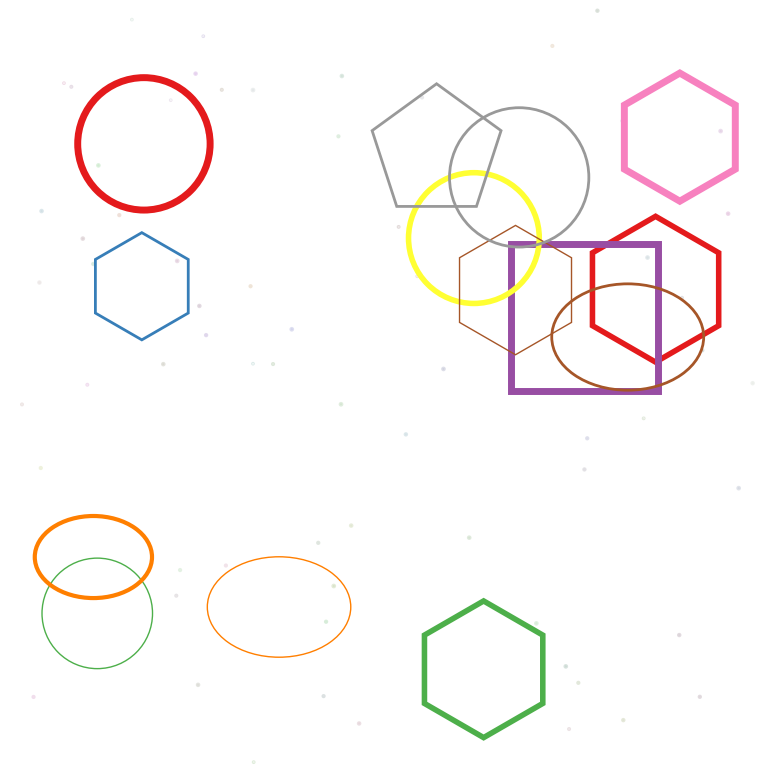[{"shape": "hexagon", "thickness": 2, "radius": 0.47, "center": [0.851, 0.624]}, {"shape": "circle", "thickness": 2.5, "radius": 0.43, "center": [0.187, 0.813]}, {"shape": "hexagon", "thickness": 1, "radius": 0.35, "center": [0.184, 0.628]}, {"shape": "circle", "thickness": 0.5, "radius": 0.36, "center": [0.126, 0.203]}, {"shape": "hexagon", "thickness": 2, "radius": 0.44, "center": [0.628, 0.131]}, {"shape": "square", "thickness": 2.5, "radius": 0.48, "center": [0.759, 0.587]}, {"shape": "oval", "thickness": 0.5, "radius": 0.47, "center": [0.362, 0.212]}, {"shape": "oval", "thickness": 1.5, "radius": 0.38, "center": [0.121, 0.277]}, {"shape": "circle", "thickness": 2, "radius": 0.42, "center": [0.615, 0.691]}, {"shape": "hexagon", "thickness": 0.5, "radius": 0.42, "center": [0.67, 0.623]}, {"shape": "oval", "thickness": 1, "radius": 0.49, "center": [0.815, 0.562]}, {"shape": "hexagon", "thickness": 2.5, "radius": 0.42, "center": [0.883, 0.822]}, {"shape": "circle", "thickness": 1, "radius": 0.45, "center": [0.674, 0.77]}, {"shape": "pentagon", "thickness": 1, "radius": 0.44, "center": [0.567, 0.803]}]